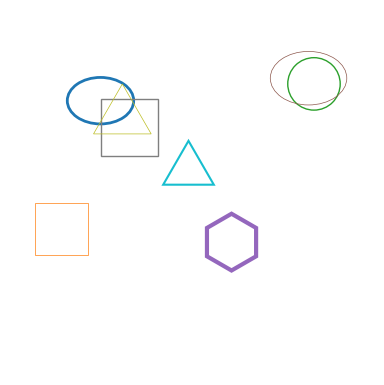[{"shape": "oval", "thickness": 2, "radius": 0.43, "center": [0.261, 0.738]}, {"shape": "square", "thickness": 0.5, "radius": 0.34, "center": [0.16, 0.405]}, {"shape": "circle", "thickness": 1, "radius": 0.34, "center": [0.816, 0.782]}, {"shape": "hexagon", "thickness": 3, "radius": 0.37, "center": [0.601, 0.371]}, {"shape": "oval", "thickness": 0.5, "radius": 0.5, "center": [0.801, 0.797]}, {"shape": "square", "thickness": 1, "radius": 0.37, "center": [0.336, 0.669]}, {"shape": "triangle", "thickness": 0.5, "radius": 0.43, "center": [0.318, 0.695]}, {"shape": "triangle", "thickness": 1.5, "radius": 0.38, "center": [0.49, 0.558]}]